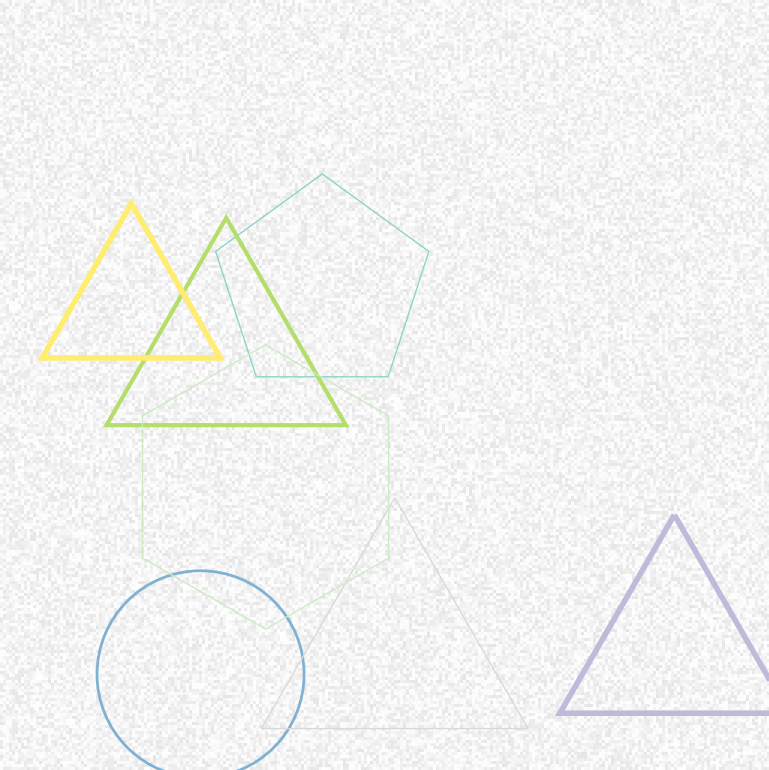[{"shape": "pentagon", "thickness": 0.5, "radius": 0.73, "center": [0.418, 0.628]}, {"shape": "triangle", "thickness": 2, "radius": 0.86, "center": [0.876, 0.16]}, {"shape": "circle", "thickness": 1, "radius": 0.67, "center": [0.26, 0.124]}, {"shape": "triangle", "thickness": 1.5, "radius": 0.9, "center": [0.294, 0.538]}, {"shape": "triangle", "thickness": 0.5, "radius": 1.0, "center": [0.513, 0.154]}, {"shape": "hexagon", "thickness": 0.5, "radius": 0.92, "center": [0.345, 0.368]}, {"shape": "triangle", "thickness": 2, "radius": 0.67, "center": [0.171, 0.602]}]